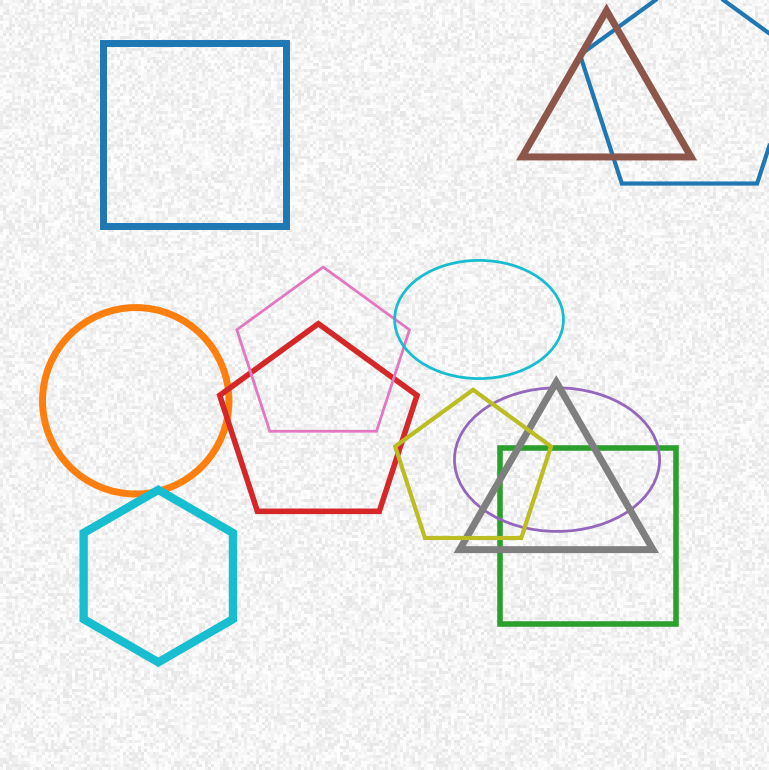[{"shape": "pentagon", "thickness": 1.5, "radius": 0.75, "center": [0.895, 0.883]}, {"shape": "square", "thickness": 2.5, "radius": 0.59, "center": [0.253, 0.825]}, {"shape": "circle", "thickness": 2.5, "radius": 0.61, "center": [0.176, 0.48]}, {"shape": "square", "thickness": 2, "radius": 0.57, "center": [0.764, 0.303]}, {"shape": "pentagon", "thickness": 2, "radius": 0.67, "center": [0.413, 0.445]}, {"shape": "oval", "thickness": 1, "radius": 0.67, "center": [0.723, 0.403]}, {"shape": "triangle", "thickness": 2.5, "radius": 0.63, "center": [0.788, 0.86]}, {"shape": "pentagon", "thickness": 1, "radius": 0.59, "center": [0.42, 0.535]}, {"shape": "triangle", "thickness": 2.5, "radius": 0.73, "center": [0.722, 0.359]}, {"shape": "pentagon", "thickness": 1.5, "radius": 0.53, "center": [0.614, 0.387]}, {"shape": "hexagon", "thickness": 3, "radius": 0.56, "center": [0.206, 0.252]}, {"shape": "oval", "thickness": 1, "radius": 0.55, "center": [0.622, 0.585]}]